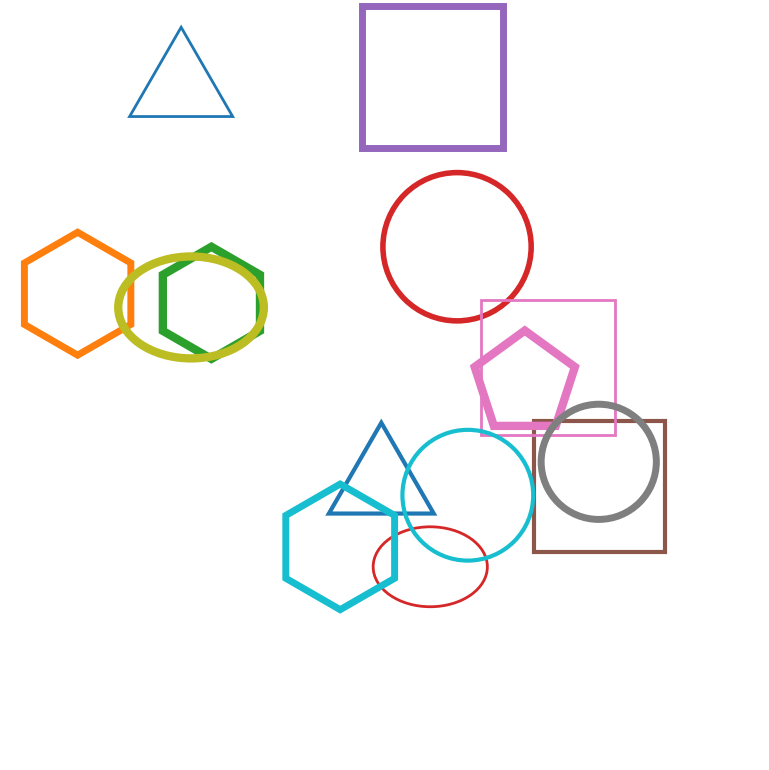[{"shape": "triangle", "thickness": 1.5, "radius": 0.39, "center": [0.495, 0.372]}, {"shape": "triangle", "thickness": 1, "radius": 0.39, "center": [0.235, 0.887]}, {"shape": "hexagon", "thickness": 2.5, "radius": 0.4, "center": [0.101, 0.619]}, {"shape": "hexagon", "thickness": 3, "radius": 0.36, "center": [0.275, 0.607]}, {"shape": "oval", "thickness": 1, "radius": 0.37, "center": [0.559, 0.264]}, {"shape": "circle", "thickness": 2, "radius": 0.48, "center": [0.594, 0.68]}, {"shape": "square", "thickness": 2.5, "radius": 0.46, "center": [0.562, 0.9]}, {"shape": "square", "thickness": 1.5, "radius": 0.42, "center": [0.778, 0.368]}, {"shape": "pentagon", "thickness": 3, "radius": 0.34, "center": [0.682, 0.502]}, {"shape": "square", "thickness": 1, "radius": 0.44, "center": [0.712, 0.523]}, {"shape": "circle", "thickness": 2.5, "radius": 0.37, "center": [0.778, 0.4]}, {"shape": "oval", "thickness": 3, "radius": 0.47, "center": [0.248, 0.601]}, {"shape": "hexagon", "thickness": 2.5, "radius": 0.41, "center": [0.442, 0.29]}, {"shape": "circle", "thickness": 1.5, "radius": 0.42, "center": [0.608, 0.357]}]